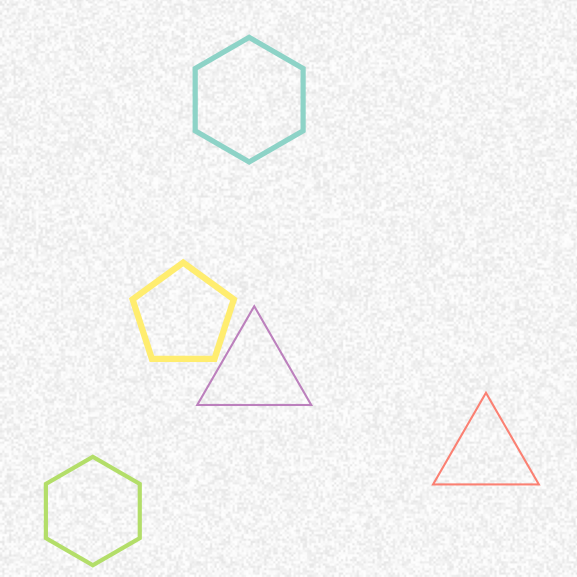[{"shape": "hexagon", "thickness": 2.5, "radius": 0.54, "center": [0.431, 0.827]}, {"shape": "triangle", "thickness": 1, "radius": 0.53, "center": [0.841, 0.213]}, {"shape": "hexagon", "thickness": 2, "radius": 0.47, "center": [0.161, 0.114]}, {"shape": "triangle", "thickness": 1, "radius": 0.57, "center": [0.44, 0.355]}, {"shape": "pentagon", "thickness": 3, "radius": 0.46, "center": [0.317, 0.452]}]